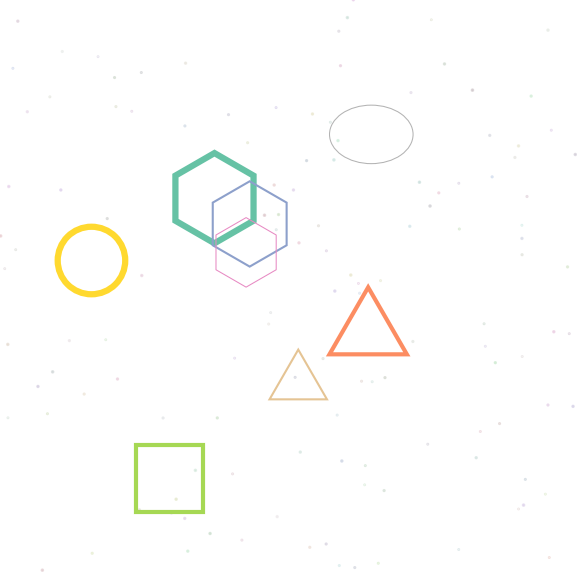[{"shape": "hexagon", "thickness": 3, "radius": 0.39, "center": [0.371, 0.656]}, {"shape": "triangle", "thickness": 2, "radius": 0.39, "center": [0.638, 0.424]}, {"shape": "hexagon", "thickness": 1, "radius": 0.37, "center": [0.432, 0.611]}, {"shape": "hexagon", "thickness": 0.5, "radius": 0.3, "center": [0.426, 0.562]}, {"shape": "square", "thickness": 2, "radius": 0.29, "center": [0.294, 0.171]}, {"shape": "circle", "thickness": 3, "radius": 0.29, "center": [0.158, 0.548]}, {"shape": "triangle", "thickness": 1, "radius": 0.29, "center": [0.516, 0.336]}, {"shape": "oval", "thickness": 0.5, "radius": 0.36, "center": [0.643, 0.766]}]